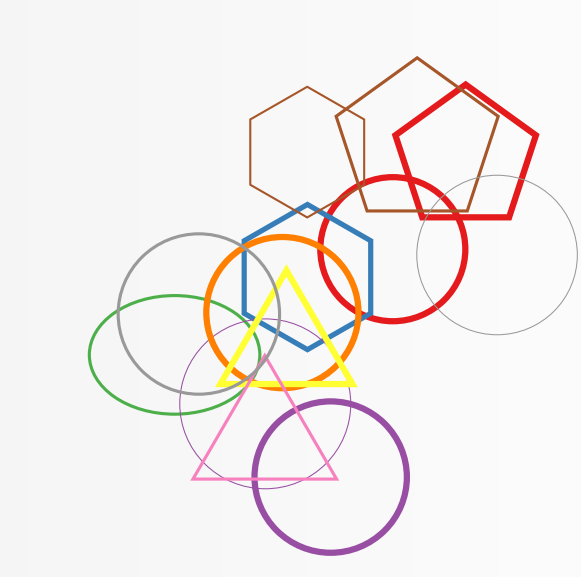[{"shape": "pentagon", "thickness": 3, "radius": 0.64, "center": [0.801, 0.726]}, {"shape": "circle", "thickness": 3, "radius": 0.62, "center": [0.676, 0.568]}, {"shape": "hexagon", "thickness": 2.5, "radius": 0.63, "center": [0.529, 0.519]}, {"shape": "oval", "thickness": 1.5, "radius": 0.73, "center": [0.3, 0.385]}, {"shape": "circle", "thickness": 0.5, "radius": 0.74, "center": [0.456, 0.3]}, {"shape": "circle", "thickness": 3, "radius": 0.66, "center": [0.569, 0.173]}, {"shape": "circle", "thickness": 3, "radius": 0.65, "center": [0.486, 0.458]}, {"shape": "triangle", "thickness": 3, "radius": 0.66, "center": [0.493, 0.4]}, {"shape": "pentagon", "thickness": 1.5, "radius": 0.73, "center": [0.718, 0.752]}, {"shape": "hexagon", "thickness": 1, "radius": 0.57, "center": [0.529, 0.736]}, {"shape": "triangle", "thickness": 1.5, "radius": 0.71, "center": [0.456, 0.241]}, {"shape": "circle", "thickness": 1.5, "radius": 0.69, "center": [0.342, 0.455]}, {"shape": "circle", "thickness": 0.5, "radius": 0.69, "center": [0.855, 0.558]}]